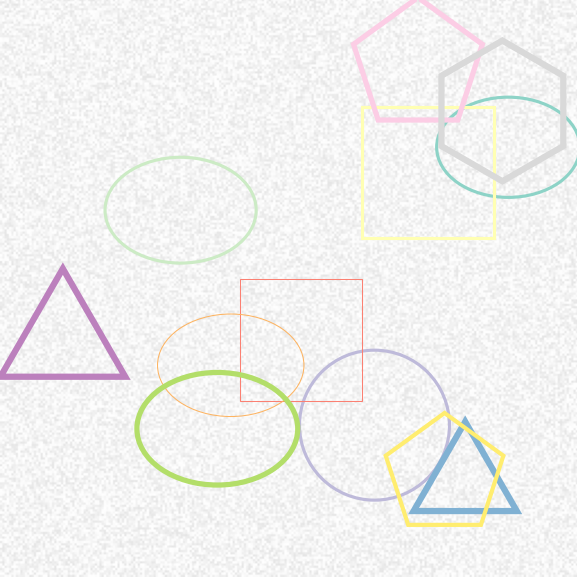[{"shape": "oval", "thickness": 1.5, "radius": 0.62, "center": [0.88, 0.744]}, {"shape": "square", "thickness": 1.5, "radius": 0.57, "center": [0.742, 0.7]}, {"shape": "circle", "thickness": 1.5, "radius": 0.65, "center": [0.648, 0.263]}, {"shape": "square", "thickness": 0.5, "radius": 0.53, "center": [0.521, 0.411]}, {"shape": "triangle", "thickness": 3, "radius": 0.52, "center": [0.806, 0.166]}, {"shape": "oval", "thickness": 0.5, "radius": 0.63, "center": [0.4, 0.367]}, {"shape": "oval", "thickness": 2.5, "radius": 0.7, "center": [0.376, 0.257]}, {"shape": "pentagon", "thickness": 2.5, "radius": 0.59, "center": [0.724, 0.886]}, {"shape": "hexagon", "thickness": 3, "radius": 0.61, "center": [0.87, 0.807]}, {"shape": "triangle", "thickness": 3, "radius": 0.62, "center": [0.109, 0.409]}, {"shape": "oval", "thickness": 1.5, "radius": 0.65, "center": [0.313, 0.635]}, {"shape": "pentagon", "thickness": 2, "radius": 0.54, "center": [0.77, 0.177]}]